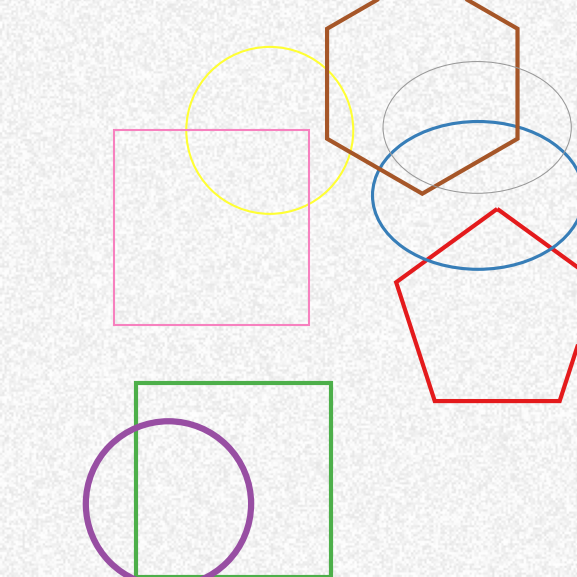[{"shape": "pentagon", "thickness": 2, "radius": 0.92, "center": [0.861, 0.453]}, {"shape": "oval", "thickness": 1.5, "radius": 0.91, "center": [0.828, 0.661]}, {"shape": "square", "thickness": 2, "radius": 0.84, "center": [0.405, 0.168]}, {"shape": "circle", "thickness": 3, "radius": 0.72, "center": [0.292, 0.127]}, {"shape": "circle", "thickness": 1, "radius": 0.72, "center": [0.467, 0.773]}, {"shape": "hexagon", "thickness": 2, "radius": 0.95, "center": [0.731, 0.854]}, {"shape": "square", "thickness": 1, "radius": 0.84, "center": [0.365, 0.606]}, {"shape": "oval", "thickness": 0.5, "radius": 0.81, "center": [0.826, 0.778]}]